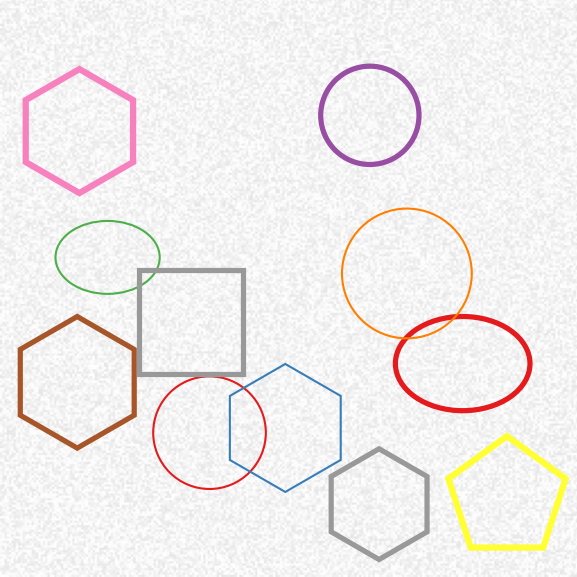[{"shape": "oval", "thickness": 2.5, "radius": 0.58, "center": [0.801, 0.37]}, {"shape": "circle", "thickness": 1, "radius": 0.49, "center": [0.363, 0.25]}, {"shape": "hexagon", "thickness": 1, "radius": 0.55, "center": [0.494, 0.258]}, {"shape": "oval", "thickness": 1, "radius": 0.45, "center": [0.186, 0.553]}, {"shape": "circle", "thickness": 2.5, "radius": 0.43, "center": [0.64, 0.799]}, {"shape": "circle", "thickness": 1, "radius": 0.56, "center": [0.705, 0.526]}, {"shape": "pentagon", "thickness": 3, "radius": 0.53, "center": [0.878, 0.137]}, {"shape": "hexagon", "thickness": 2.5, "radius": 0.57, "center": [0.134, 0.337]}, {"shape": "hexagon", "thickness": 3, "radius": 0.54, "center": [0.138, 0.772]}, {"shape": "hexagon", "thickness": 2.5, "radius": 0.48, "center": [0.656, 0.126]}, {"shape": "square", "thickness": 2.5, "radius": 0.45, "center": [0.331, 0.441]}]